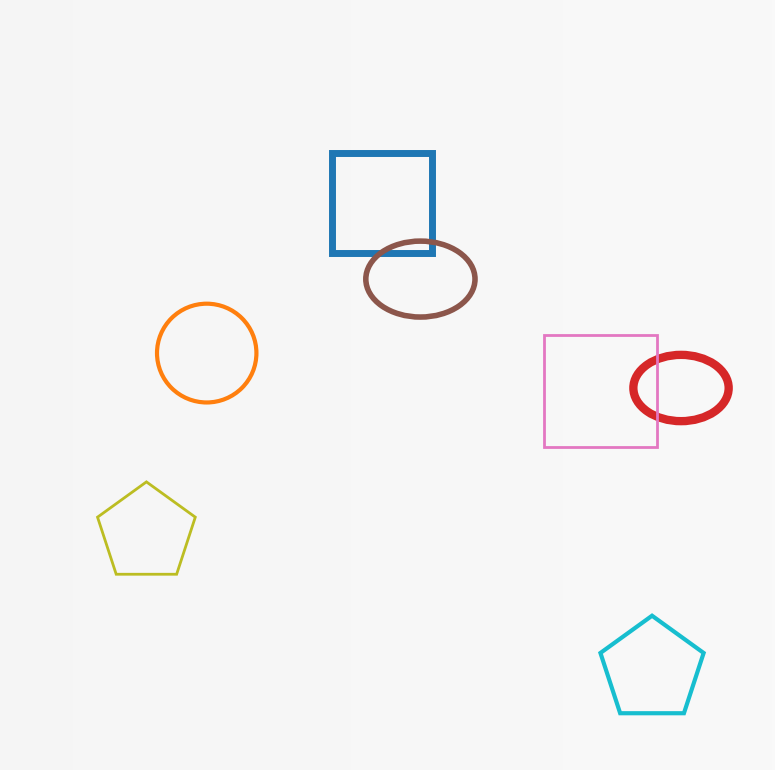[{"shape": "square", "thickness": 2.5, "radius": 0.32, "center": [0.493, 0.736]}, {"shape": "circle", "thickness": 1.5, "radius": 0.32, "center": [0.267, 0.541]}, {"shape": "oval", "thickness": 3, "radius": 0.31, "center": [0.879, 0.496]}, {"shape": "oval", "thickness": 2, "radius": 0.35, "center": [0.542, 0.638]}, {"shape": "square", "thickness": 1, "radius": 0.37, "center": [0.775, 0.492]}, {"shape": "pentagon", "thickness": 1, "radius": 0.33, "center": [0.189, 0.308]}, {"shape": "pentagon", "thickness": 1.5, "radius": 0.35, "center": [0.841, 0.13]}]